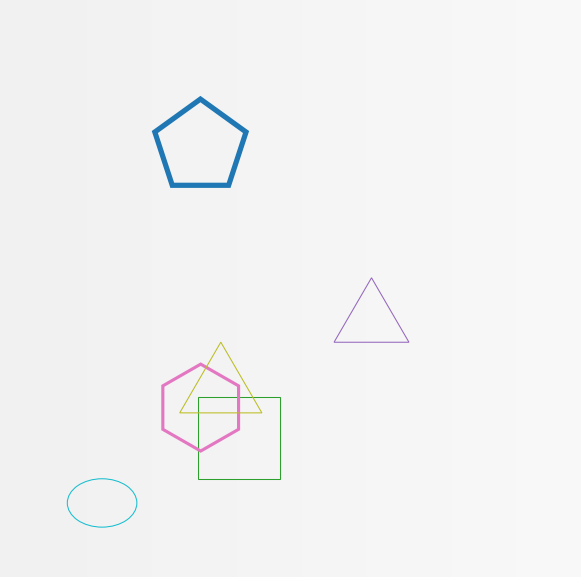[{"shape": "pentagon", "thickness": 2.5, "radius": 0.41, "center": [0.345, 0.745]}, {"shape": "square", "thickness": 0.5, "radius": 0.36, "center": [0.411, 0.24]}, {"shape": "triangle", "thickness": 0.5, "radius": 0.37, "center": [0.639, 0.444]}, {"shape": "hexagon", "thickness": 1.5, "radius": 0.38, "center": [0.345, 0.293]}, {"shape": "triangle", "thickness": 0.5, "radius": 0.41, "center": [0.38, 0.325]}, {"shape": "oval", "thickness": 0.5, "radius": 0.3, "center": [0.176, 0.128]}]